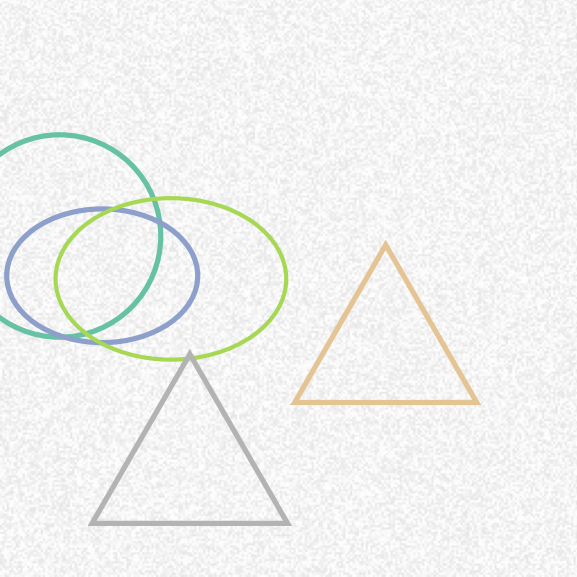[{"shape": "circle", "thickness": 2.5, "radius": 0.88, "center": [0.103, 0.59]}, {"shape": "oval", "thickness": 2.5, "radius": 0.83, "center": [0.177, 0.522]}, {"shape": "oval", "thickness": 2, "radius": 1.0, "center": [0.296, 0.516]}, {"shape": "triangle", "thickness": 2.5, "radius": 0.91, "center": [0.668, 0.393]}, {"shape": "triangle", "thickness": 2.5, "radius": 0.98, "center": [0.329, 0.191]}]